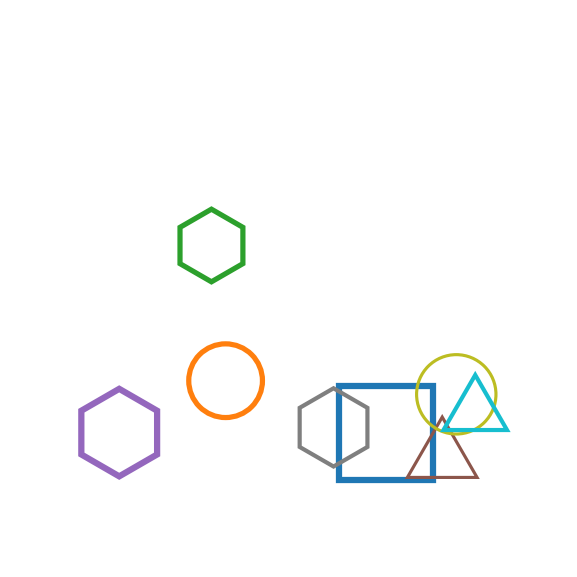[{"shape": "square", "thickness": 3, "radius": 0.41, "center": [0.668, 0.249]}, {"shape": "circle", "thickness": 2.5, "radius": 0.32, "center": [0.391, 0.34]}, {"shape": "hexagon", "thickness": 2.5, "radius": 0.31, "center": [0.366, 0.574]}, {"shape": "hexagon", "thickness": 3, "radius": 0.38, "center": [0.206, 0.25]}, {"shape": "triangle", "thickness": 1.5, "radius": 0.35, "center": [0.766, 0.207]}, {"shape": "hexagon", "thickness": 2, "radius": 0.34, "center": [0.578, 0.259]}, {"shape": "circle", "thickness": 1.5, "radius": 0.34, "center": [0.79, 0.316]}, {"shape": "triangle", "thickness": 2, "radius": 0.32, "center": [0.823, 0.286]}]